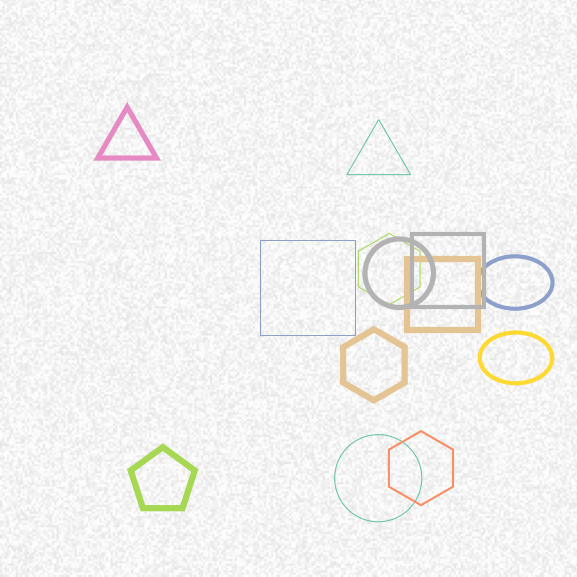[{"shape": "triangle", "thickness": 0.5, "radius": 0.32, "center": [0.656, 0.729]}, {"shape": "circle", "thickness": 0.5, "radius": 0.38, "center": [0.655, 0.171]}, {"shape": "hexagon", "thickness": 1, "radius": 0.32, "center": [0.729, 0.188]}, {"shape": "square", "thickness": 0.5, "radius": 0.41, "center": [0.532, 0.501]}, {"shape": "oval", "thickness": 2, "radius": 0.32, "center": [0.892, 0.51]}, {"shape": "triangle", "thickness": 2.5, "radius": 0.29, "center": [0.22, 0.755]}, {"shape": "hexagon", "thickness": 0.5, "radius": 0.31, "center": [0.674, 0.533]}, {"shape": "pentagon", "thickness": 3, "radius": 0.29, "center": [0.282, 0.166]}, {"shape": "oval", "thickness": 2, "radius": 0.31, "center": [0.893, 0.379]}, {"shape": "hexagon", "thickness": 3, "radius": 0.31, "center": [0.647, 0.367]}, {"shape": "square", "thickness": 3, "radius": 0.31, "center": [0.766, 0.489]}, {"shape": "square", "thickness": 2, "radius": 0.31, "center": [0.776, 0.531]}, {"shape": "circle", "thickness": 2.5, "radius": 0.3, "center": [0.691, 0.526]}]